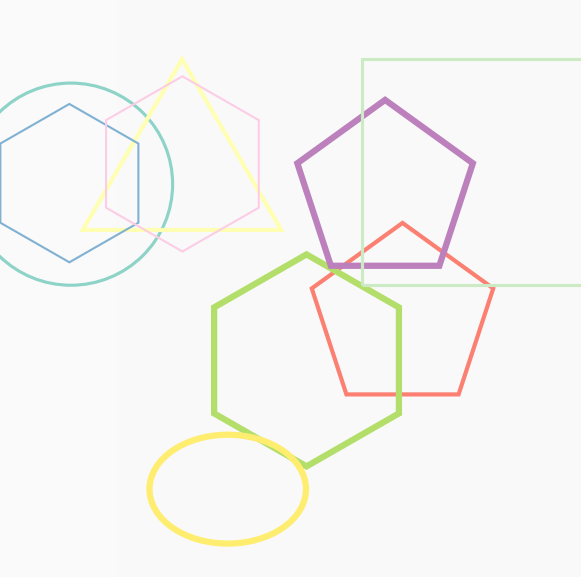[{"shape": "circle", "thickness": 1.5, "radius": 0.88, "center": [0.122, 0.68]}, {"shape": "triangle", "thickness": 2, "radius": 0.99, "center": [0.313, 0.7]}, {"shape": "pentagon", "thickness": 2, "radius": 0.82, "center": [0.692, 0.449]}, {"shape": "hexagon", "thickness": 1, "radius": 0.69, "center": [0.119, 0.682]}, {"shape": "hexagon", "thickness": 3, "radius": 0.92, "center": [0.527, 0.375]}, {"shape": "hexagon", "thickness": 1, "radius": 0.76, "center": [0.314, 0.715]}, {"shape": "pentagon", "thickness": 3, "radius": 0.79, "center": [0.663, 0.667]}, {"shape": "square", "thickness": 1.5, "radius": 0.98, "center": [0.818, 0.701]}, {"shape": "oval", "thickness": 3, "radius": 0.67, "center": [0.392, 0.152]}]